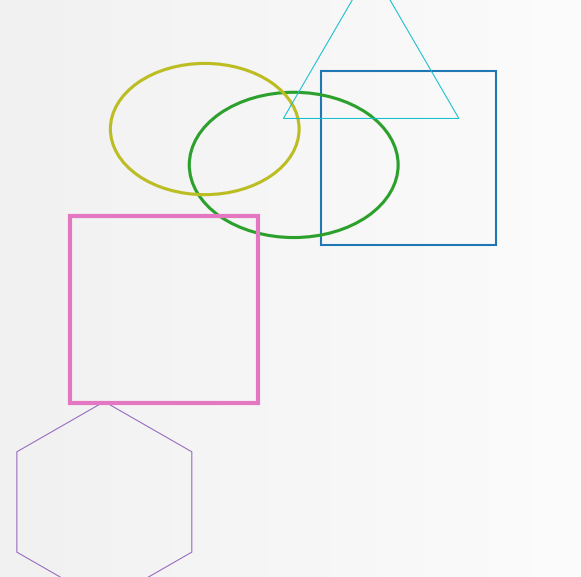[{"shape": "square", "thickness": 1, "radius": 0.75, "center": [0.702, 0.725]}, {"shape": "oval", "thickness": 1.5, "radius": 0.9, "center": [0.505, 0.714]}, {"shape": "hexagon", "thickness": 0.5, "radius": 0.87, "center": [0.179, 0.13]}, {"shape": "square", "thickness": 2, "radius": 0.81, "center": [0.282, 0.463]}, {"shape": "oval", "thickness": 1.5, "radius": 0.81, "center": [0.352, 0.776]}, {"shape": "triangle", "thickness": 0.5, "radius": 0.87, "center": [0.639, 0.881]}]